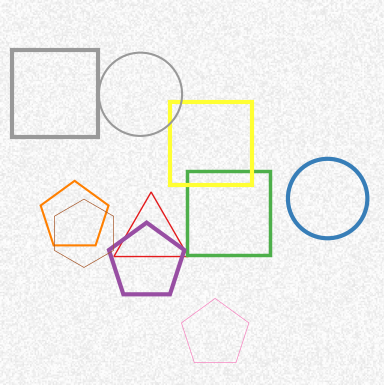[{"shape": "triangle", "thickness": 1, "radius": 0.56, "center": [0.393, 0.39]}, {"shape": "circle", "thickness": 3, "radius": 0.52, "center": [0.851, 0.484]}, {"shape": "square", "thickness": 2.5, "radius": 0.54, "center": [0.593, 0.446]}, {"shape": "pentagon", "thickness": 3, "radius": 0.51, "center": [0.381, 0.319]}, {"shape": "pentagon", "thickness": 1.5, "radius": 0.46, "center": [0.194, 0.438]}, {"shape": "square", "thickness": 3, "radius": 0.54, "center": [0.548, 0.628]}, {"shape": "hexagon", "thickness": 0.5, "radius": 0.44, "center": [0.218, 0.394]}, {"shape": "pentagon", "thickness": 0.5, "radius": 0.46, "center": [0.559, 0.133]}, {"shape": "square", "thickness": 3, "radius": 0.56, "center": [0.142, 0.757]}, {"shape": "circle", "thickness": 1.5, "radius": 0.54, "center": [0.365, 0.755]}]